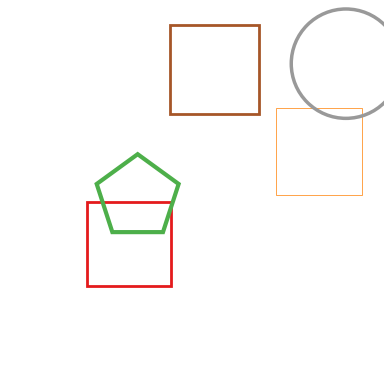[{"shape": "square", "thickness": 2, "radius": 0.55, "center": [0.335, 0.366]}, {"shape": "pentagon", "thickness": 3, "radius": 0.56, "center": [0.358, 0.488]}, {"shape": "square", "thickness": 0.5, "radius": 0.56, "center": [0.828, 0.607]}, {"shape": "square", "thickness": 2, "radius": 0.58, "center": [0.556, 0.821]}, {"shape": "circle", "thickness": 2.5, "radius": 0.71, "center": [0.899, 0.835]}]